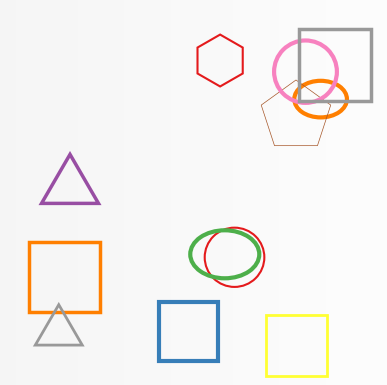[{"shape": "hexagon", "thickness": 1.5, "radius": 0.34, "center": [0.568, 0.843]}, {"shape": "circle", "thickness": 1.5, "radius": 0.38, "center": [0.605, 0.332]}, {"shape": "square", "thickness": 3, "radius": 0.38, "center": [0.486, 0.139]}, {"shape": "oval", "thickness": 3, "radius": 0.45, "center": [0.58, 0.34]}, {"shape": "triangle", "thickness": 2.5, "radius": 0.42, "center": [0.181, 0.514]}, {"shape": "oval", "thickness": 3, "radius": 0.34, "center": [0.827, 0.743]}, {"shape": "square", "thickness": 2.5, "radius": 0.46, "center": [0.167, 0.28]}, {"shape": "square", "thickness": 2, "radius": 0.39, "center": [0.766, 0.102]}, {"shape": "pentagon", "thickness": 0.5, "radius": 0.47, "center": [0.764, 0.698]}, {"shape": "circle", "thickness": 3, "radius": 0.41, "center": [0.788, 0.814]}, {"shape": "triangle", "thickness": 2, "radius": 0.35, "center": [0.152, 0.139]}, {"shape": "square", "thickness": 2.5, "radius": 0.47, "center": [0.864, 0.83]}]